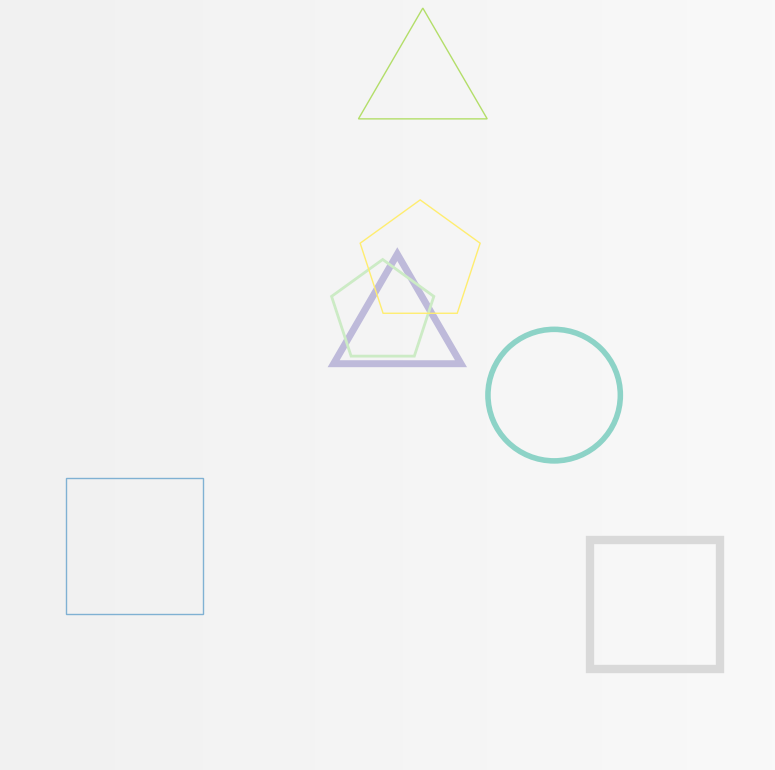[{"shape": "circle", "thickness": 2, "radius": 0.43, "center": [0.715, 0.487]}, {"shape": "triangle", "thickness": 2.5, "radius": 0.47, "center": [0.513, 0.575]}, {"shape": "square", "thickness": 0.5, "radius": 0.44, "center": [0.174, 0.291]}, {"shape": "triangle", "thickness": 0.5, "radius": 0.48, "center": [0.546, 0.894]}, {"shape": "square", "thickness": 3, "radius": 0.42, "center": [0.845, 0.215]}, {"shape": "pentagon", "thickness": 1, "radius": 0.35, "center": [0.494, 0.594]}, {"shape": "pentagon", "thickness": 0.5, "radius": 0.41, "center": [0.542, 0.659]}]